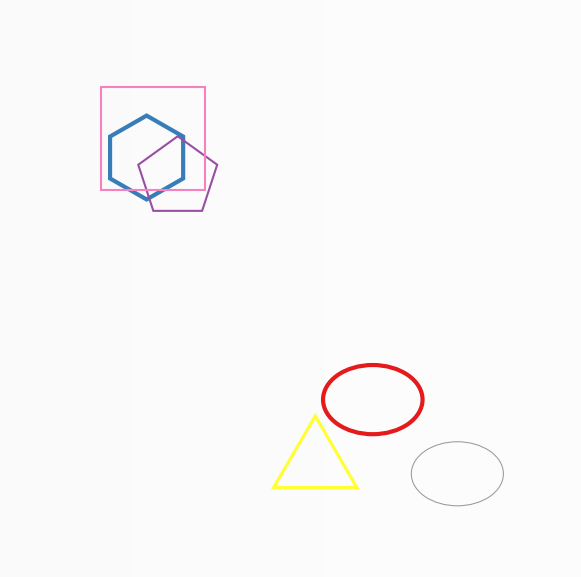[{"shape": "oval", "thickness": 2, "radius": 0.43, "center": [0.641, 0.307]}, {"shape": "hexagon", "thickness": 2, "radius": 0.36, "center": [0.252, 0.726]}, {"shape": "pentagon", "thickness": 1, "radius": 0.36, "center": [0.306, 0.692]}, {"shape": "triangle", "thickness": 1.5, "radius": 0.41, "center": [0.542, 0.196]}, {"shape": "square", "thickness": 1, "radius": 0.45, "center": [0.263, 0.759]}, {"shape": "oval", "thickness": 0.5, "radius": 0.4, "center": [0.787, 0.179]}]